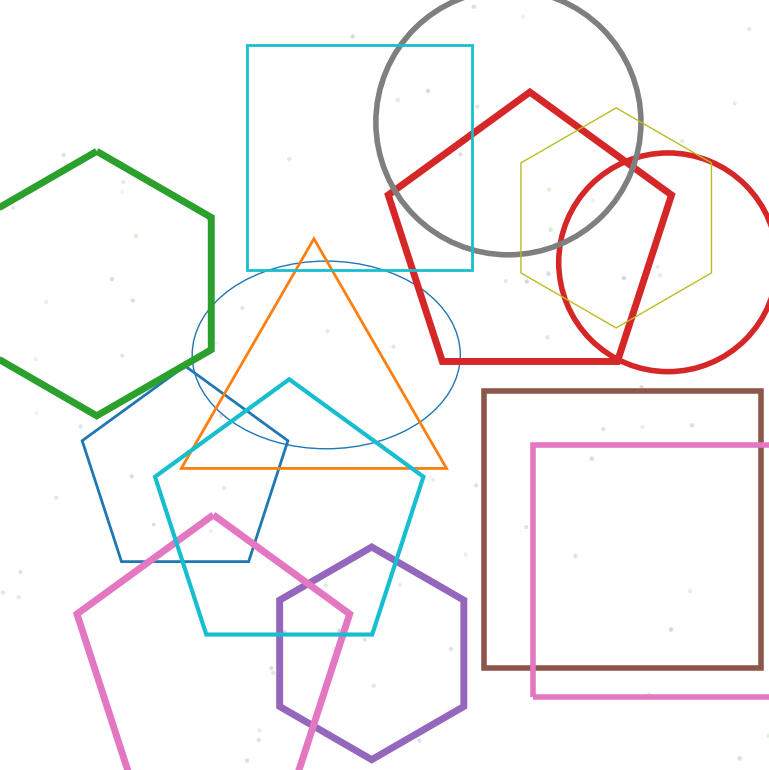[{"shape": "oval", "thickness": 0.5, "radius": 0.87, "center": [0.424, 0.539]}, {"shape": "pentagon", "thickness": 1, "radius": 0.7, "center": [0.24, 0.384]}, {"shape": "triangle", "thickness": 1, "radius": 0.99, "center": [0.408, 0.491]}, {"shape": "hexagon", "thickness": 2.5, "radius": 0.86, "center": [0.126, 0.632]}, {"shape": "pentagon", "thickness": 2.5, "radius": 0.97, "center": [0.688, 0.687]}, {"shape": "circle", "thickness": 2, "radius": 0.71, "center": [0.868, 0.659]}, {"shape": "hexagon", "thickness": 2.5, "radius": 0.69, "center": [0.483, 0.152]}, {"shape": "square", "thickness": 2, "radius": 0.9, "center": [0.808, 0.312]}, {"shape": "pentagon", "thickness": 2.5, "radius": 0.93, "center": [0.277, 0.145]}, {"shape": "square", "thickness": 2, "radius": 0.82, "center": [0.856, 0.258]}, {"shape": "circle", "thickness": 2, "radius": 0.86, "center": [0.66, 0.841]}, {"shape": "hexagon", "thickness": 0.5, "radius": 0.71, "center": [0.8, 0.717]}, {"shape": "square", "thickness": 1, "radius": 0.73, "center": [0.467, 0.796]}, {"shape": "pentagon", "thickness": 1.5, "radius": 0.92, "center": [0.376, 0.324]}]